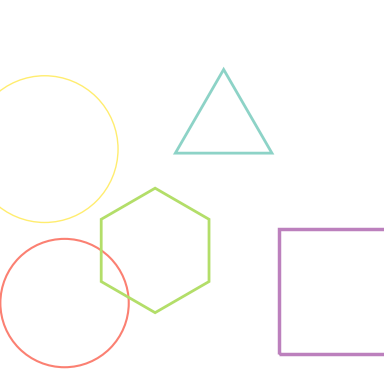[{"shape": "triangle", "thickness": 2, "radius": 0.72, "center": [0.581, 0.675]}, {"shape": "circle", "thickness": 1.5, "radius": 0.83, "center": [0.168, 0.213]}, {"shape": "hexagon", "thickness": 2, "radius": 0.81, "center": [0.403, 0.35]}, {"shape": "square", "thickness": 2.5, "radius": 0.81, "center": [0.887, 0.243]}, {"shape": "circle", "thickness": 1, "radius": 0.95, "center": [0.116, 0.613]}]